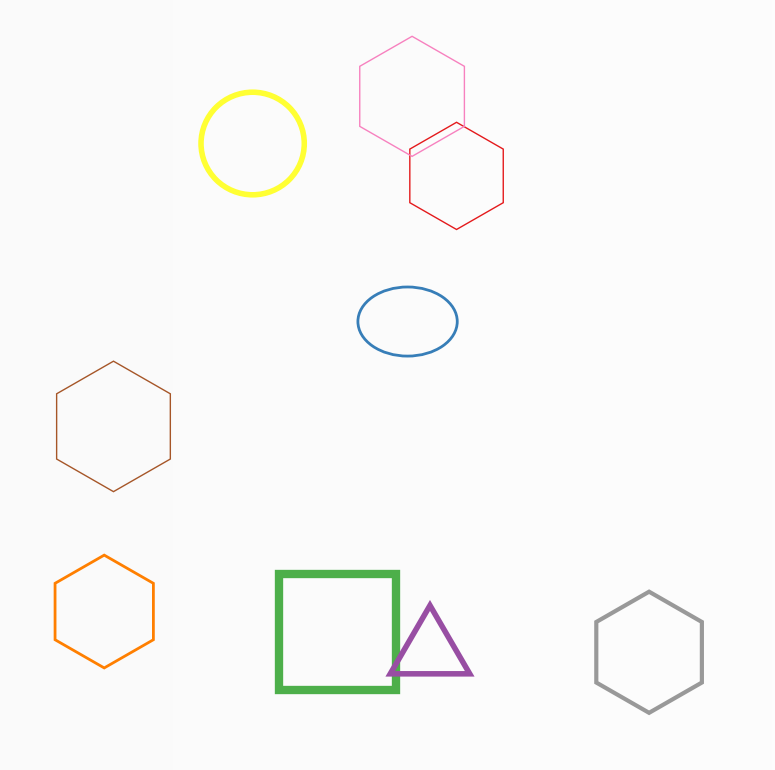[{"shape": "hexagon", "thickness": 0.5, "radius": 0.35, "center": [0.589, 0.772]}, {"shape": "oval", "thickness": 1, "radius": 0.32, "center": [0.526, 0.582]}, {"shape": "square", "thickness": 3, "radius": 0.38, "center": [0.436, 0.179]}, {"shape": "triangle", "thickness": 2, "radius": 0.3, "center": [0.555, 0.155]}, {"shape": "hexagon", "thickness": 1, "radius": 0.37, "center": [0.134, 0.206]}, {"shape": "circle", "thickness": 2, "radius": 0.33, "center": [0.326, 0.814]}, {"shape": "hexagon", "thickness": 0.5, "radius": 0.42, "center": [0.146, 0.446]}, {"shape": "hexagon", "thickness": 0.5, "radius": 0.39, "center": [0.532, 0.875]}, {"shape": "hexagon", "thickness": 1.5, "radius": 0.39, "center": [0.838, 0.153]}]